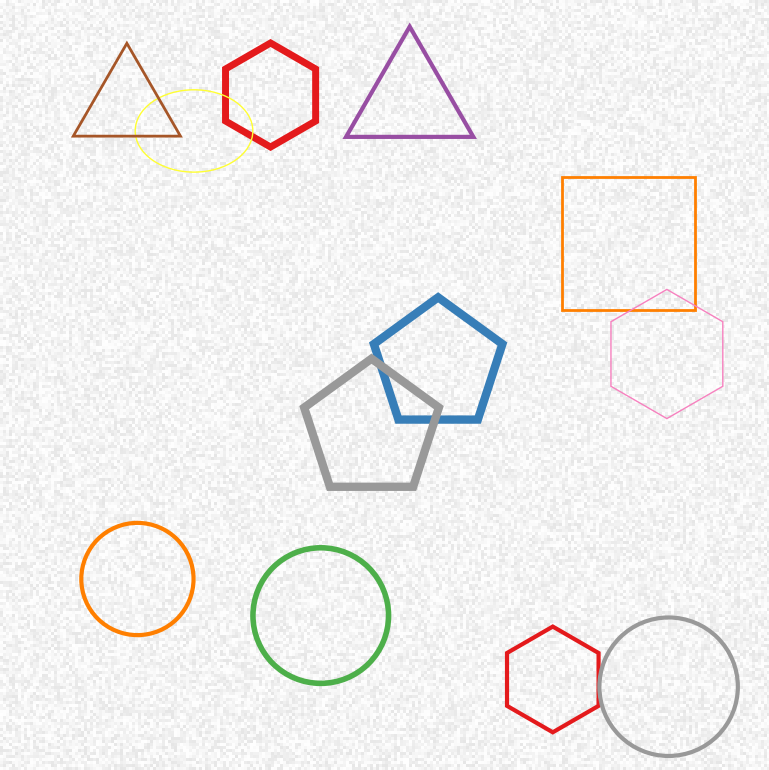[{"shape": "hexagon", "thickness": 2.5, "radius": 0.34, "center": [0.351, 0.877]}, {"shape": "hexagon", "thickness": 1.5, "radius": 0.34, "center": [0.718, 0.118]}, {"shape": "pentagon", "thickness": 3, "radius": 0.44, "center": [0.569, 0.526]}, {"shape": "circle", "thickness": 2, "radius": 0.44, "center": [0.417, 0.201]}, {"shape": "triangle", "thickness": 1.5, "radius": 0.48, "center": [0.532, 0.87]}, {"shape": "square", "thickness": 1, "radius": 0.43, "center": [0.817, 0.683]}, {"shape": "circle", "thickness": 1.5, "radius": 0.36, "center": [0.178, 0.248]}, {"shape": "oval", "thickness": 0.5, "radius": 0.38, "center": [0.252, 0.83]}, {"shape": "triangle", "thickness": 1, "radius": 0.4, "center": [0.165, 0.863]}, {"shape": "hexagon", "thickness": 0.5, "radius": 0.42, "center": [0.866, 0.54]}, {"shape": "circle", "thickness": 1.5, "radius": 0.45, "center": [0.868, 0.108]}, {"shape": "pentagon", "thickness": 3, "radius": 0.46, "center": [0.483, 0.442]}]